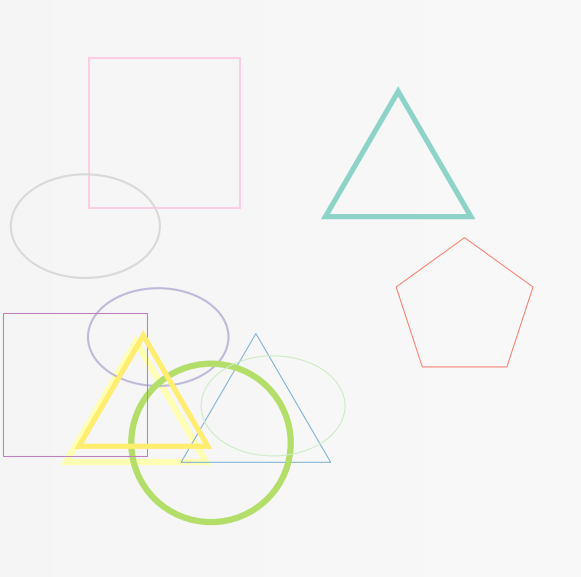[{"shape": "triangle", "thickness": 2.5, "radius": 0.72, "center": [0.685, 0.696]}, {"shape": "triangle", "thickness": 3, "radius": 0.7, "center": [0.234, 0.269]}, {"shape": "oval", "thickness": 1, "radius": 0.6, "center": [0.272, 0.415]}, {"shape": "pentagon", "thickness": 0.5, "radius": 0.62, "center": [0.799, 0.464]}, {"shape": "triangle", "thickness": 0.5, "radius": 0.74, "center": [0.44, 0.273]}, {"shape": "circle", "thickness": 3, "radius": 0.69, "center": [0.363, 0.232]}, {"shape": "square", "thickness": 1, "radius": 0.65, "center": [0.283, 0.769]}, {"shape": "oval", "thickness": 1, "radius": 0.64, "center": [0.147, 0.608]}, {"shape": "square", "thickness": 0.5, "radius": 0.62, "center": [0.129, 0.333]}, {"shape": "oval", "thickness": 0.5, "radius": 0.62, "center": [0.47, 0.296]}, {"shape": "triangle", "thickness": 2.5, "radius": 0.64, "center": [0.247, 0.29]}]